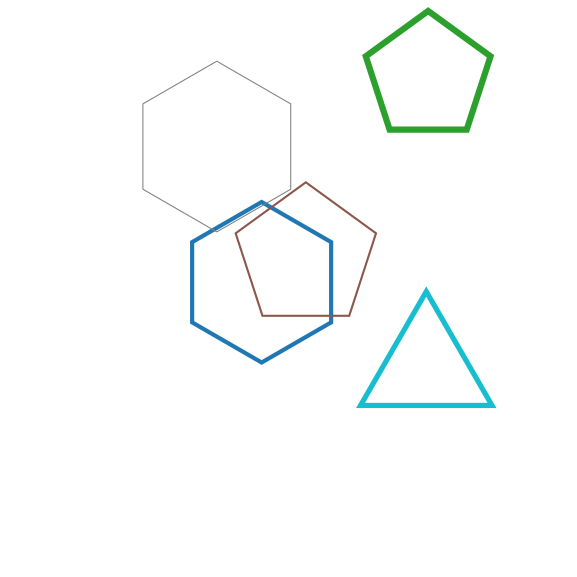[{"shape": "hexagon", "thickness": 2, "radius": 0.69, "center": [0.453, 0.51]}, {"shape": "pentagon", "thickness": 3, "radius": 0.57, "center": [0.741, 0.867]}, {"shape": "pentagon", "thickness": 1, "radius": 0.64, "center": [0.53, 0.556]}, {"shape": "hexagon", "thickness": 0.5, "radius": 0.74, "center": [0.375, 0.745]}, {"shape": "triangle", "thickness": 2.5, "radius": 0.66, "center": [0.738, 0.363]}]